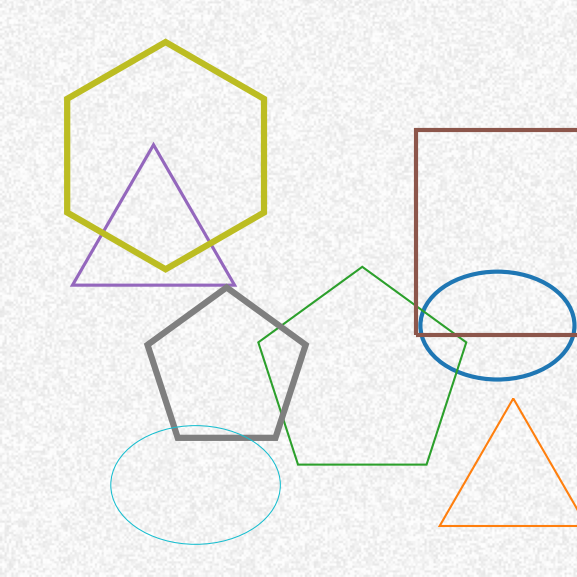[{"shape": "oval", "thickness": 2, "radius": 0.67, "center": [0.861, 0.435]}, {"shape": "triangle", "thickness": 1, "radius": 0.74, "center": [0.889, 0.162]}, {"shape": "pentagon", "thickness": 1, "radius": 0.95, "center": [0.627, 0.348]}, {"shape": "triangle", "thickness": 1.5, "radius": 0.81, "center": [0.266, 0.586]}, {"shape": "square", "thickness": 2, "radius": 0.89, "center": [0.897, 0.596]}, {"shape": "pentagon", "thickness": 3, "radius": 0.72, "center": [0.392, 0.357]}, {"shape": "hexagon", "thickness": 3, "radius": 0.98, "center": [0.287, 0.73]}, {"shape": "oval", "thickness": 0.5, "radius": 0.73, "center": [0.339, 0.159]}]